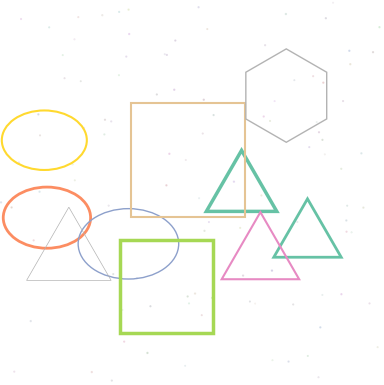[{"shape": "triangle", "thickness": 2, "radius": 0.51, "center": [0.799, 0.382]}, {"shape": "triangle", "thickness": 2.5, "radius": 0.53, "center": [0.627, 0.504]}, {"shape": "oval", "thickness": 2, "radius": 0.57, "center": [0.122, 0.435]}, {"shape": "oval", "thickness": 1, "radius": 0.65, "center": [0.334, 0.367]}, {"shape": "triangle", "thickness": 1.5, "radius": 0.58, "center": [0.676, 0.333]}, {"shape": "square", "thickness": 2.5, "radius": 0.6, "center": [0.433, 0.256]}, {"shape": "oval", "thickness": 1.5, "radius": 0.55, "center": [0.115, 0.636]}, {"shape": "square", "thickness": 1.5, "radius": 0.74, "center": [0.488, 0.585]}, {"shape": "triangle", "thickness": 0.5, "radius": 0.63, "center": [0.179, 0.335]}, {"shape": "hexagon", "thickness": 1, "radius": 0.61, "center": [0.744, 0.752]}]